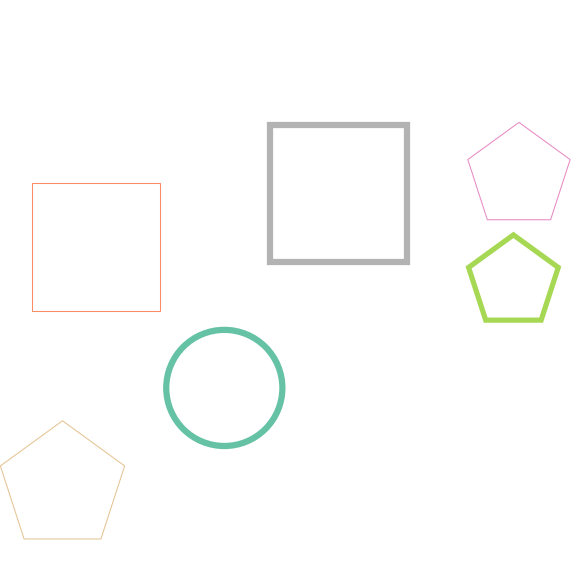[{"shape": "circle", "thickness": 3, "radius": 0.5, "center": [0.388, 0.327]}, {"shape": "square", "thickness": 0.5, "radius": 0.55, "center": [0.166, 0.571]}, {"shape": "pentagon", "thickness": 0.5, "radius": 0.47, "center": [0.899, 0.694]}, {"shape": "pentagon", "thickness": 2.5, "radius": 0.41, "center": [0.889, 0.511]}, {"shape": "pentagon", "thickness": 0.5, "radius": 0.57, "center": [0.108, 0.157]}, {"shape": "square", "thickness": 3, "radius": 0.59, "center": [0.586, 0.664]}]